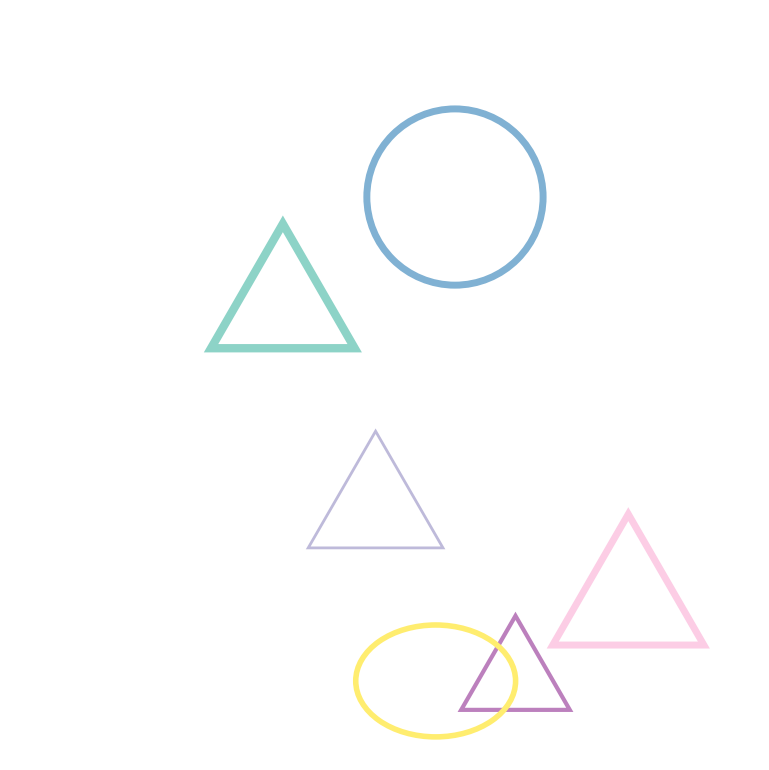[{"shape": "triangle", "thickness": 3, "radius": 0.54, "center": [0.367, 0.602]}, {"shape": "triangle", "thickness": 1, "radius": 0.51, "center": [0.488, 0.339]}, {"shape": "circle", "thickness": 2.5, "radius": 0.57, "center": [0.591, 0.744]}, {"shape": "triangle", "thickness": 2.5, "radius": 0.57, "center": [0.816, 0.219]}, {"shape": "triangle", "thickness": 1.5, "radius": 0.41, "center": [0.669, 0.119]}, {"shape": "oval", "thickness": 2, "radius": 0.52, "center": [0.566, 0.116]}]